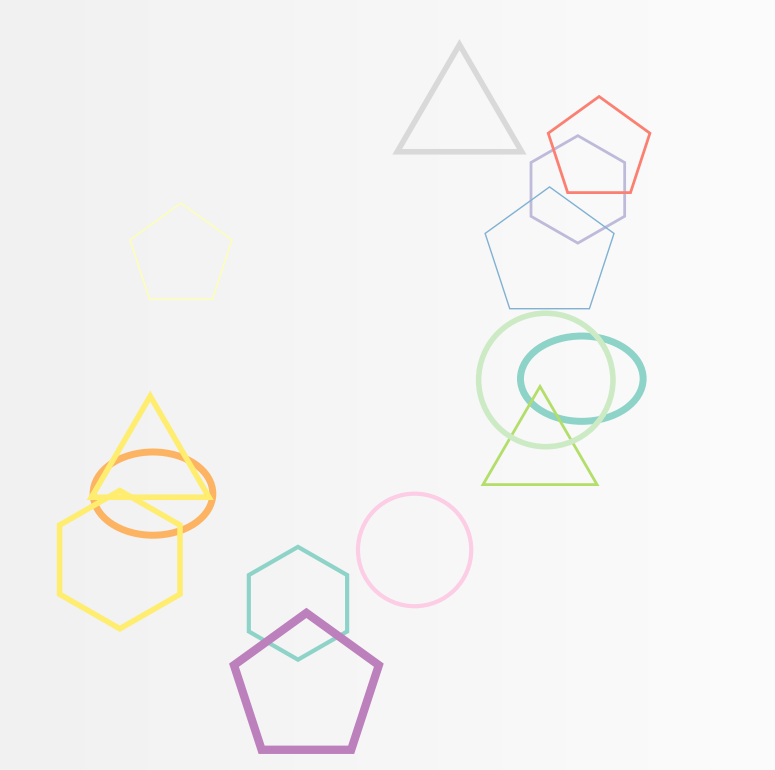[{"shape": "hexagon", "thickness": 1.5, "radius": 0.37, "center": [0.384, 0.217]}, {"shape": "oval", "thickness": 2.5, "radius": 0.4, "center": [0.751, 0.508]}, {"shape": "pentagon", "thickness": 0.5, "radius": 0.35, "center": [0.233, 0.667]}, {"shape": "hexagon", "thickness": 1, "radius": 0.35, "center": [0.746, 0.754]}, {"shape": "pentagon", "thickness": 1, "radius": 0.34, "center": [0.773, 0.806]}, {"shape": "pentagon", "thickness": 0.5, "radius": 0.44, "center": [0.709, 0.67]}, {"shape": "oval", "thickness": 2.5, "radius": 0.39, "center": [0.197, 0.359]}, {"shape": "triangle", "thickness": 1, "radius": 0.42, "center": [0.697, 0.413]}, {"shape": "circle", "thickness": 1.5, "radius": 0.37, "center": [0.535, 0.286]}, {"shape": "triangle", "thickness": 2, "radius": 0.46, "center": [0.593, 0.849]}, {"shape": "pentagon", "thickness": 3, "radius": 0.49, "center": [0.395, 0.106]}, {"shape": "circle", "thickness": 2, "radius": 0.43, "center": [0.704, 0.507]}, {"shape": "triangle", "thickness": 2, "radius": 0.44, "center": [0.194, 0.398]}, {"shape": "hexagon", "thickness": 2, "radius": 0.45, "center": [0.155, 0.273]}]